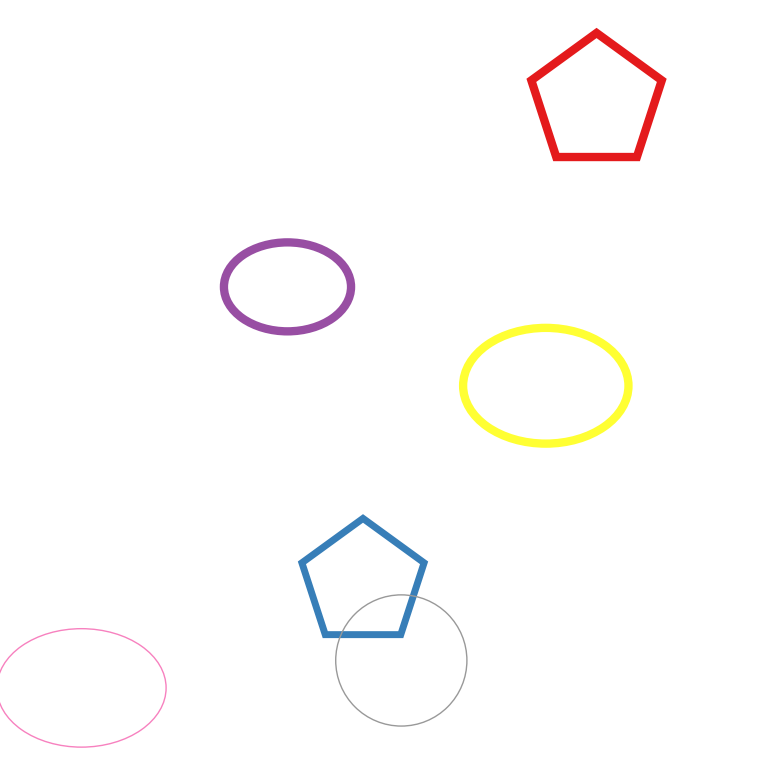[{"shape": "pentagon", "thickness": 3, "radius": 0.45, "center": [0.775, 0.868]}, {"shape": "pentagon", "thickness": 2.5, "radius": 0.42, "center": [0.471, 0.243]}, {"shape": "oval", "thickness": 3, "radius": 0.41, "center": [0.373, 0.627]}, {"shape": "oval", "thickness": 3, "radius": 0.54, "center": [0.709, 0.499]}, {"shape": "oval", "thickness": 0.5, "radius": 0.55, "center": [0.106, 0.107]}, {"shape": "circle", "thickness": 0.5, "radius": 0.43, "center": [0.521, 0.142]}]